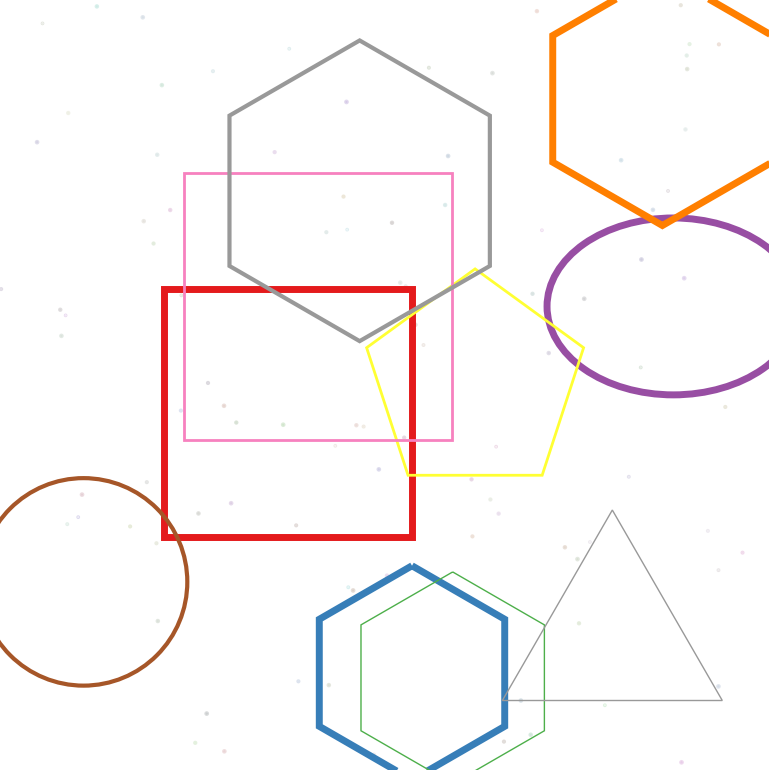[{"shape": "square", "thickness": 2.5, "radius": 0.81, "center": [0.374, 0.463]}, {"shape": "hexagon", "thickness": 2.5, "radius": 0.7, "center": [0.535, 0.126]}, {"shape": "hexagon", "thickness": 0.5, "radius": 0.69, "center": [0.588, 0.12]}, {"shape": "oval", "thickness": 2.5, "radius": 0.82, "center": [0.875, 0.602]}, {"shape": "hexagon", "thickness": 2.5, "radius": 0.82, "center": [0.86, 0.872]}, {"shape": "pentagon", "thickness": 1, "radius": 0.74, "center": [0.617, 0.503]}, {"shape": "circle", "thickness": 1.5, "radius": 0.67, "center": [0.109, 0.244]}, {"shape": "square", "thickness": 1, "radius": 0.87, "center": [0.413, 0.602]}, {"shape": "hexagon", "thickness": 1.5, "radius": 0.98, "center": [0.467, 0.752]}, {"shape": "triangle", "thickness": 0.5, "radius": 0.82, "center": [0.795, 0.173]}]